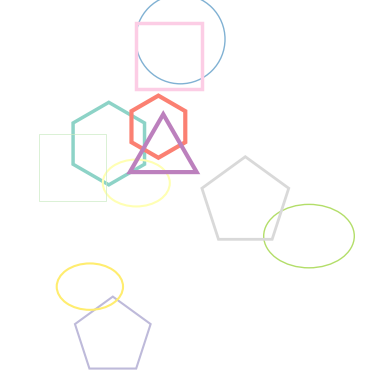[{"shape": "hexagon", "thickness": 2.5, "radius": 0.54, "center": [0.283, 0.627]}, {"shape": "oval", "thickness": 1.5, "radius": 0.43, "center": [0.354, 0.525]}, {"shape": "pentagon", "thickness": 1.5, "radius": 0.52, "center": [0.293, 0.126]}, {"shape": "hexagon", "thickness": 3, "radius": 0.4, "center": [0.411, 0.671]}, {"shape": "circle", "thickness": 1, "radius": 0.58, "center": [0.468, 0.898]}, {"shape": "oval", "thickness": 1, "radius": 0.59, "center": [0.803, 0.387]}, {"shape": "square", "thickness": 2.5, "radius": 0.43, "center": [0.44, 0.854]}, {"shape": "pentagon", "thickness": 2, "radius": 0.59, "center": [0.637, 0.474]}, {"shape": "triangle", "thickness": 3, "radius": 0.5, "center": [0.424, 0.603]}, {"shape": "square", "thickness": 0.5, "radius": 0.44, "center": [0.187, 0.564]}, {"shape": "oval", "thickness": 1.5, "radius": 0.43, "center": [0.233, 0.255]}]